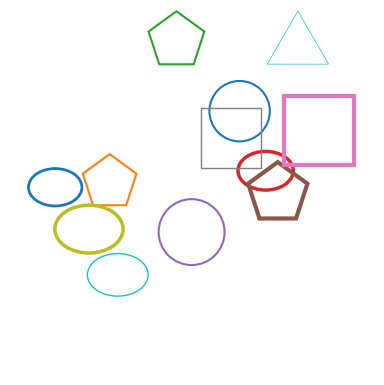[{"shape": "oval", "thickness": 2, "radius": 0.35, "center": [0.143, 0.514]}, {"shape": "circle", "thickness": 1.5, "radius": 0.39, "center": [0.622, 0.711]}, {"shape": "pentagon", "thickness": 1.5, "radius": 0.37, "center": [0.285, 0.526]}, {"shape": "pentagon", "thickness": 1.5, "radius": 0.38, "center": [0.458, 0.895]}, {"shape": "oval", "thickness": 2.5, "radius": 0.36, "center": [0.69, 0.557]}, {"shape": "circle", "thickness": 1.5, "radius": 0.43, "center": [0.498, 0.397]}, {"shape": "pentagon", "thickness": 3, "radius": 0.4, "center": [0.721, 0.498]}, {"shape": "square", "thickness": 3, "radius": 0.45, "center": [0.829, 0.661]}, {"shape": "square", "thickness": 1, "radius": 0.39, "center": [0.6, 0.641]}, {"shape": "oval", "thickness": 2.5, "radius": 0.44, "center": [0.231, 0.405]}, {"shape": "oval", "thickness": 1, "radius": 0.39, "center": [0.306, 0.286]}, {"shape": "triangle", "thickness": 0.5, "radius": 0.46, "center": [0.774, 0.879]}]